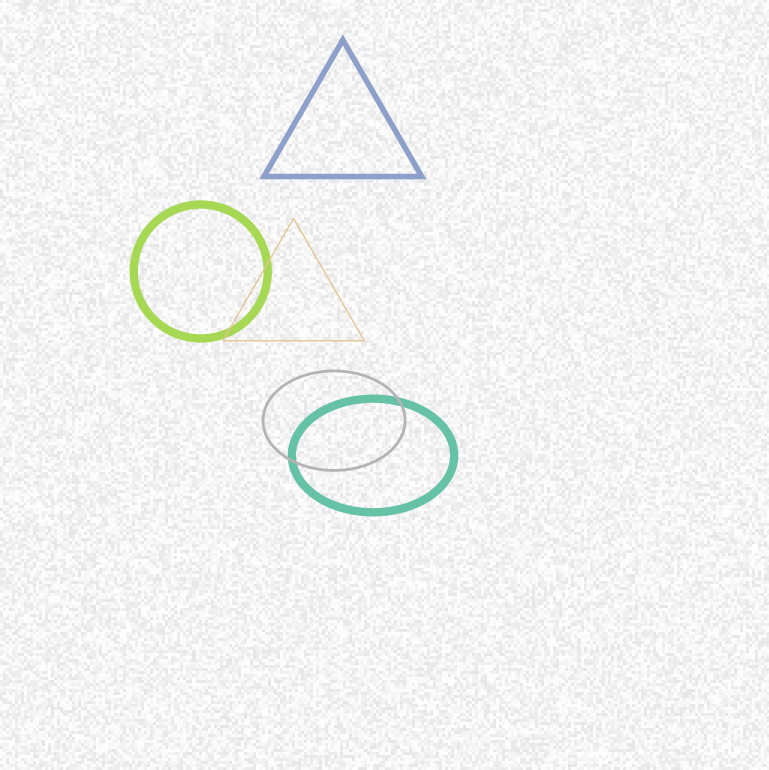[{"shape": "oval", "thickness": 3, "radius": 0.53, "center": [0.484, 0.408]}, {"shape": "triangle", "thickness": 2, "radius": 0.59, "center": [0.445, 0.83]}, {"shape": "circle", "thickness": 3, "radius": 0.44, "center": [0.261, 0.647]}, {"shape": "triangle", "thickness": 0.5, "radius": 0.53, "center": [0.381, 0.61]}, {"shape": "oval", "thickness": 1, "radius": 0.46, "center": [0.434, 0.454]}]